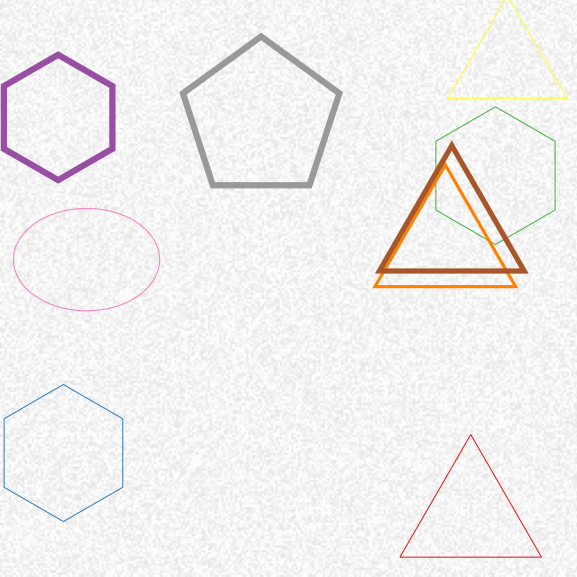[{"shape": "triangle", "thickness": 0.5, "radius": 0.71, "center": [0.815, 0.105]}, {"shape": "hexagon", "thickness": 0.5, "radius": 0.59, "center": [0.11, 0.215]}, {"shape": "hexagon", "thickness": 0.5, "radius": 0.6, "center": [0.858, 0.695]}, {"shape": "hexagon", "thickness": 3, "radius": 0.54, "center": [0.101, 0.796]}, {"shape": "triangle", "thickness": 1.5, "radius": 0.7, "center": [0.771, 0.573]}, {"shape": "triangle", "thickness": 0.5, "radius": 0.6, "center": [0.879, 0.888]}, {"shape": "triangle", "thickness": 2.5, "radius": 0.72, "center": [0.782, 0.602]}, {"shape": "oval", "thickness": 0.5, "radius": 0.63, "center": [0.15, 0.55]}, {"shape": "pentagon", "thickness": 3, "radius": 0.71, "center": [0.452, 0.794]}]